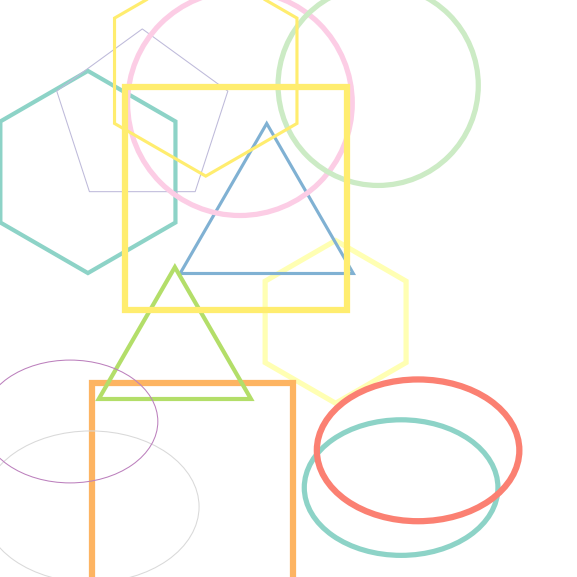[{"shape": "hexagon", "thickness": 2, "radius": 0.88, "center": [0.152, 0.701]}, {"shape": "oval", "thickness": 2.5, "radius": 0.84, "center": [0.695, 0.155]}, {"shape": "hexagon", "thickness": 2.5, "radius": 0.7, "center": [0.581, 0.442]}, {"shape": "pentagon", "thickness": 0.5, "radius": 0.78, "center": [0.246, 0.793]}, {"shape": "oval", "thickness": 3, "radius": 0.88, "center": [0.724, 0.219]}, {"shape": "triangle", "thickness": 1.5, "radius": 0.87, "center": [0.462, 0.612]}, {"shape": "square", "thickness": 3, "radius": 0.87, "center": [0.334, 0.163]}, {"shape": "triangle", "thickness": 2, "radius": 0.76, "center": [0.303, 0.384]}, {"shape": "circle", "thickness": 2.5, "radius": 0.97, "center": [0.415, 0.82]}, {"shape": "oval", "thickness": 0.5, "radius": 0.94, "center": [0.157, 0.122]}, {"shape": "oval", "thickness": 0.5, "radius": 0.76, "center": [0.121, 0.269]}, {"shape": "circle", "thickness": 2.5, "radius": 0.87, "center": [0.655, 0.851]}, {"shape": "hexagon", "thickness": 1.5, "radius": 0.91, "center": [0.356, 0.877]}, {"shape": "square", "thickness": 3, "radius": 0.96, "center": [0.409, 0.655]}]